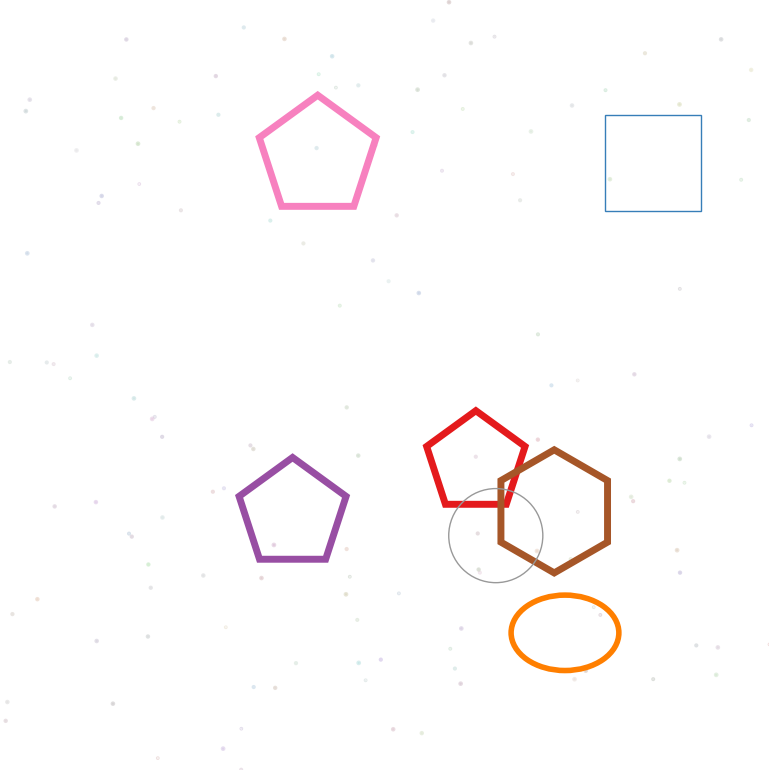[{"shape": "pentagon", "thickness": 2.5, "radius": 0.34, "center": [0.618, 0.399]}, {"shape": "square", "thickness": 0.5, "radius": 0.31, "center": [0.847, 0.788]}, {"shape": "pentagon", "thickness": 2.5, "radius": 0.37, "center": [0.38, 0.333]}, {"shape": "oval", "thickness": 2, "radius": 0.35, "center": [0.734, 0.178]}, {"shape": "hexagon", "thickness": 2.5, "radius": 0.4, "center": [0.72, 0.336]}, {"shape": "pentagon", "thickness": 2.5, "radius": 0.4, "center": [0.413, 0.797]}, {"shape": "circle", "thickness": 0.5, "radius": 0.31, "center": [0.644, 0.304]}]